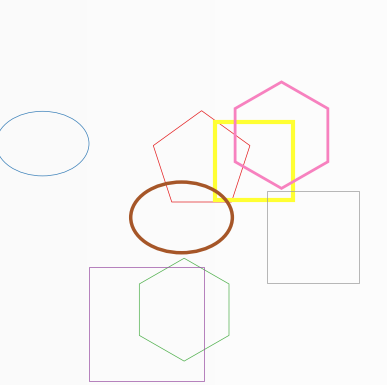[{"shape": "pentagon", "thickness": 0.5, "radius": 0.66, "center": [0.52, 0.581]}, {"shape": "oval", "thickness": 0.5, "radius": 0.6, "center": [0.11, 0.627]}, {"shape": "hexagon", "thickness": 0.5, "radius": 0.67, "center": [0.475, 0.196]}, {"shape": "square", "thickness": 0.5, "radius": 0.74, "center": [0.378, 0.16]}, {"shape": "square", "thickness": 3, "radius": 0.5, "center": [0.656, 0.582]}, {"shape": "oval", "thickness": 2.5, "radius": 0.66, "center": [0.468, 0.435]}, {"shape": "hexagon", "thickness": 2, "radius": 0.69, "center": [0.726, 0.649]}, {"shape": "square", "thickness": 0.5, "radius": 0.6, "center": [0.807, 0.385]}]